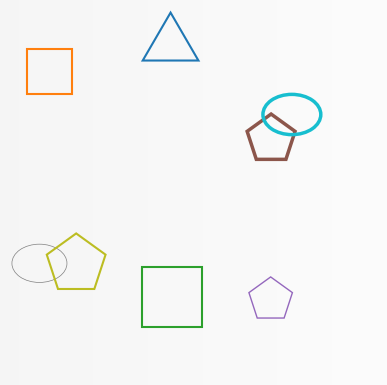[{"shape": "triangle", "thickness": 1.5, "radius": 0.42, "center": [0.44, 0.884]}, {"shape": "square", "thickness": 1.5, "radius": 0.29, "center": [0.127, 0.815]}, {"shape": "square", "thickness": 1.5, "radius": 0.39, "center": [0.443, 0.229]}, {"shape": "pentagon", "thickness": 1, "radius": 0.3, "center": [0.698, 0.222]}, {"shape": "pentagon", "thickness": 2.5, "radius": 0.33, "center": [0.7, 0.639]}, {"shape": "oval", "thickness": 0.5, "radius": 0.36, "center": [0.102, 0.316]}, {"shape": "pentagon", "thickness": 1.5, "radius": 0.4, "center": [0.197, 0.314]}, {"shape": "oval", "thickness": 2.5, "radius": 0.37, "center": [0.753, 0.703]}]